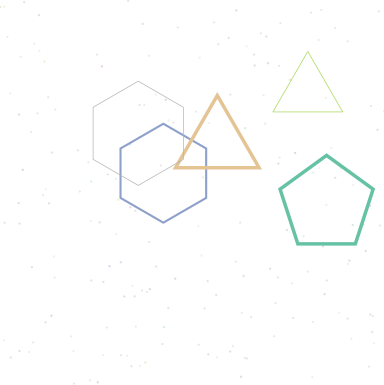[{"shape": "pentagon", "thickness": 2.5, "radius": 0.64, "center": [0.848, 0.469]}, {"shape": "hexagon", "thickness": 1.5, "radius": 0.64, "center": [0.424, 0.55]}, {"shape": "triangle", "thickness": 0.5, "radius": 0.52, "center": [0.799, 0.762]}, {"shape": "triangle", "thickness": 2.5, "radius": 0.63, "center": [0.564, 0.627]}, {"shape": "hexagon", "thickness": 0.5, "radius": 0.68, "center": [0.359, 0.654]}]